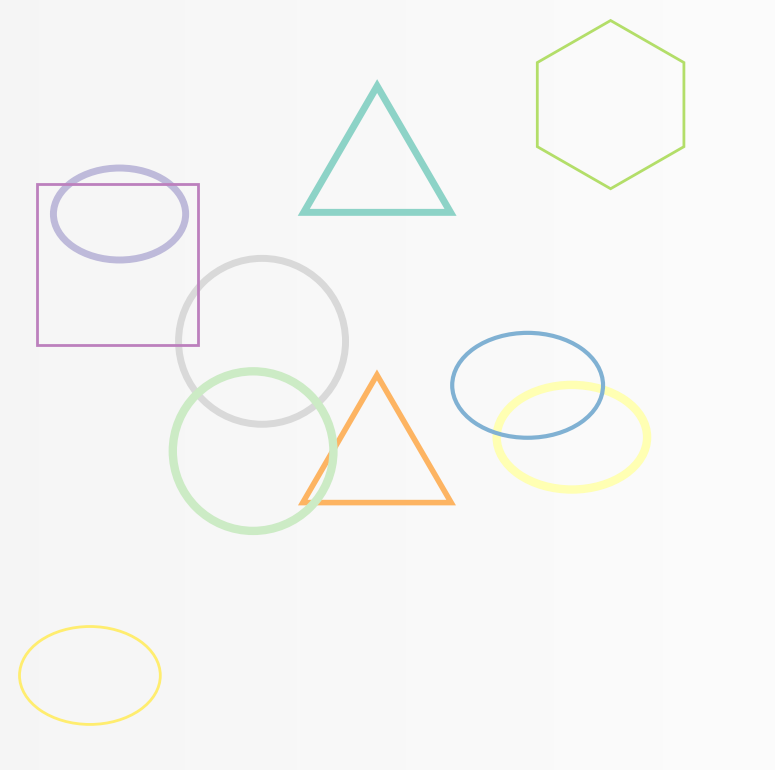[{"shape": "triangle", "thickness": 2.5, "radius": 0.55, "center": [0.487, 0.779]}, {"shape": "oval", "thickness": 3, "radius": 0.49, "center": [0.738, 0.432]}, {"shape": "oval", "thickness": 2.5, "radius": 0.43, "center": [0.154, 0.722]}, {"shape": "oval", "thickness": 1.5, "radius": 0.49, "center": [0.681, 0.5]}, {"shape": "triangle", "thickness": 2, "radius": 0.55, "center": [0.486, 0.403]}, {"shape": "hexagon", "thickness": 1, "radius": 0.55, "center": [0.788, 0.864]}, {"shape": "circle", "thickness": 2.5, "radius": 0.54, "center": [0.338, 0.557]}, {"shape": "square", "thickness": 1, "radius": 0.52, "center": [0.151, 0.656]}, {"shape": "circle", "thickness": 3, "radius": 0.52, "center": [0.327, 0.414]}, {"shape": "oval", "thickness": 1, "radius": 0.45, "center": [0.116, 0.123]}]